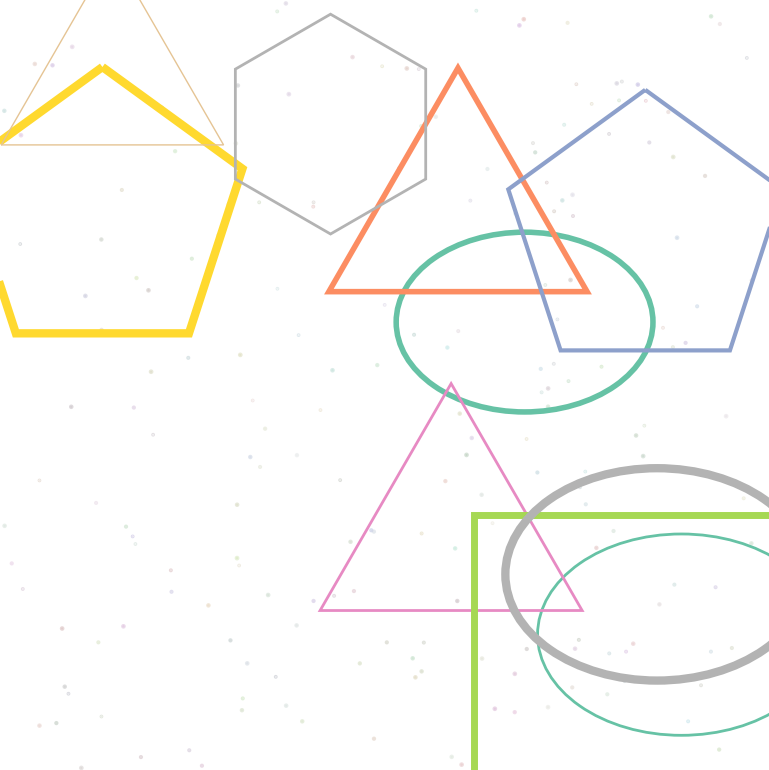[{"shape": "oval", "thickness": 2, "radius": 0.83, "center": [0.681, 0.582]}, {"shape": "oval", "thickness": 1, "radius": 0.93, "center": [0.885, 0.176]}, {"shape": "triangle", "thickness": 2, "radius": 0.97, "center": [0.595, 0.718]}, {"shape": "pentagon", "thickness": 1.5, "radius": 0.94, "center": [0.838, 0.696]}, {"shape": "triangle", "thickness": 1, "radius": 0.98, "center": [0.586, 0.305]}, {"shape": "square", "thickness": 2.5, "radius": 0.98, "center": [0.81, 0.136]}, {"shape": "pentagon", "thickness": 3, "radius": 0.96, "center": [0.133, 0.722]}, {"shape": "triangle", "thickness": 0.5, "radius": 0.83, "center": [0.146, 0.895]}, {"shape": "hexagon", "thickness": 1, "radius": 0.71, "center": [0.429, 0.839]}, {"shape": "oval", "thickness": 3, "radius": 0.98, "center": [0.853, 0.254]}]